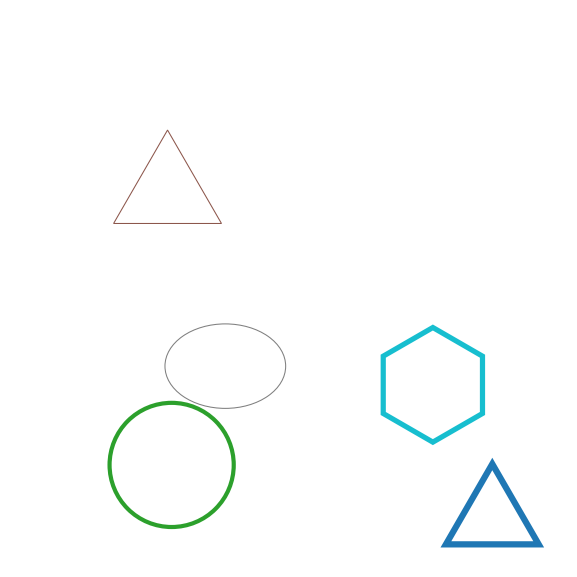[{"shape": "triangle", "thickness": 3, "radius": 0.46, "center": [0.852, 0.103]}, {"shape": "circle", "thickness": 2, "radius": 0.54, "center": [0.297, 0.194]}, {"shape": "triangle", "thickness": 0.5, "radius": 0.54, "center": [0.29, 0.666]}, {"shape": "oval", "thickness": 0.5, "radius": 0.52, "center": [0.39, 0.365]}, {"shape": "hexagon", "thickness": 2.5, "radius": 0.5, "center": [0.75, 0.333]}]